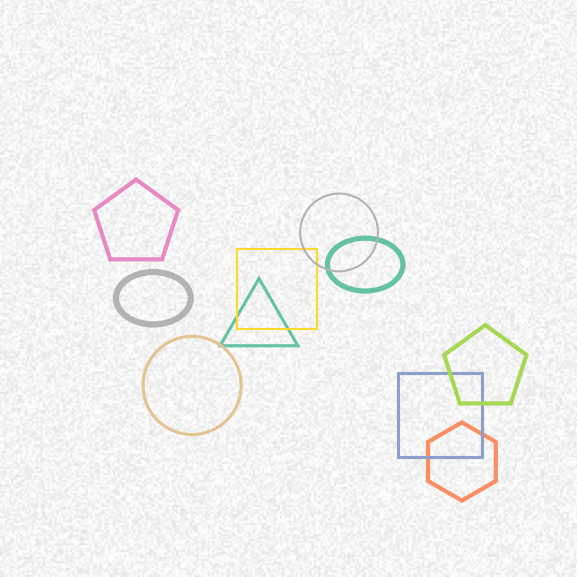[{"shape": "triangle", "thickness": 1.5, "radius": 0.39, "center": [0.448, 0.439]}, {"shape": "oval", "thickness": 2.5, "radius": 0.33, "center": [0.632, 0.541]}, {"shape": "hexagon", "thickness": 2, "radius": 0.34, "center": [0.8, 0.2]}, {"shape": "square", "thickness": 1.5, "radius": 0.36, "center": [0.762, 0.28]}, {"shape": "pentagon", "thickness": 2, "radius": 0.38, "center": [0.236, 0.612]}, {"shape": "pentagon", "thickness": 2, "radius": 0.37, "center": [0.84, 0.361]}, {"shape": "square", "thickness": 1, "radius": 0.35, "center": [0.479, 0.498]}, {"shape": "circle", "thickness": 1.5, "radius": 0.43, "center": [0.333, 0.332]}, {"shape": "circle", "thickness": 1, "radius": 0.34, "center": [0.587, 0.597]}, {"shape": "oval", "thickness": 3, "radius": 0.32, "center": [0.266, 0.483]}]